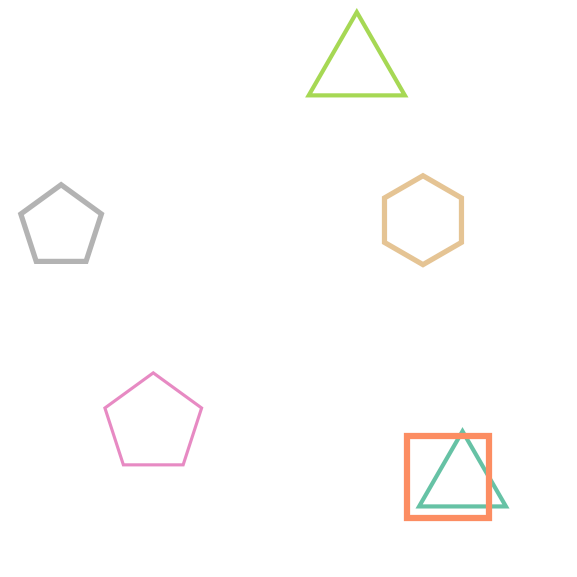[{"shape": "triangle", "thickness": 2, "radius": 0.43, "center": [0.801, 0.166]}, {"shape": "square", "thickness": 3, "radius": 0.35, "center": [0.775, 0.173]}, {"shape": "pentagon", "thickness": 1.5, "radius": 0.44, "center": [0.265, 0.265]}, {"shape": "triangle", "thickness": 2, "radius": 0.48, "center": [0.618, 0.882]}, {"shape": "hexagon", "thickness": 2.5, "radius": 0.38, "center": [0.732, 0.618]}, {"shape": "pentagon", "thickness": 2.5, "radius": 0.37, "center": [0.106, 0.606]}]